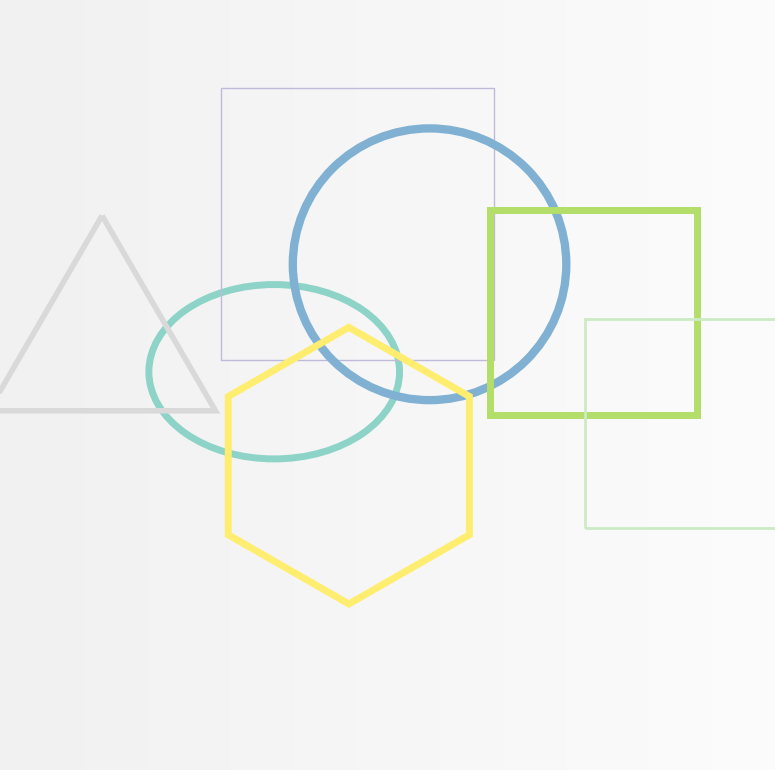[{"shape": "oval", "thickness": 2.5, "radius": 0.81, "center": [0.354, 0.517]}, {"shape": "square", "thickness": 0.5, "radius": 0.88, "center": [0.461, 0.709]}, {"shape": "circle", "thickness": 3, "radius": 0.88, "center": [0.554, 0.657]}, {"shape": "square", "thickness": 2.5, "radius": 0.67, "center": [0.766, 0.594]}, {"shape": "triangle", "thickness": 2, "radius": 0.84, "center": [0.132, 0.551]}, {"shape": "square", "thickness": 1, "radius": 0.68, "center": [0.891, 0.45]}, {"shape": "hexagon", "thickness": 2.5, "radius": 0.9, "center": [0.45, 0.395]}]